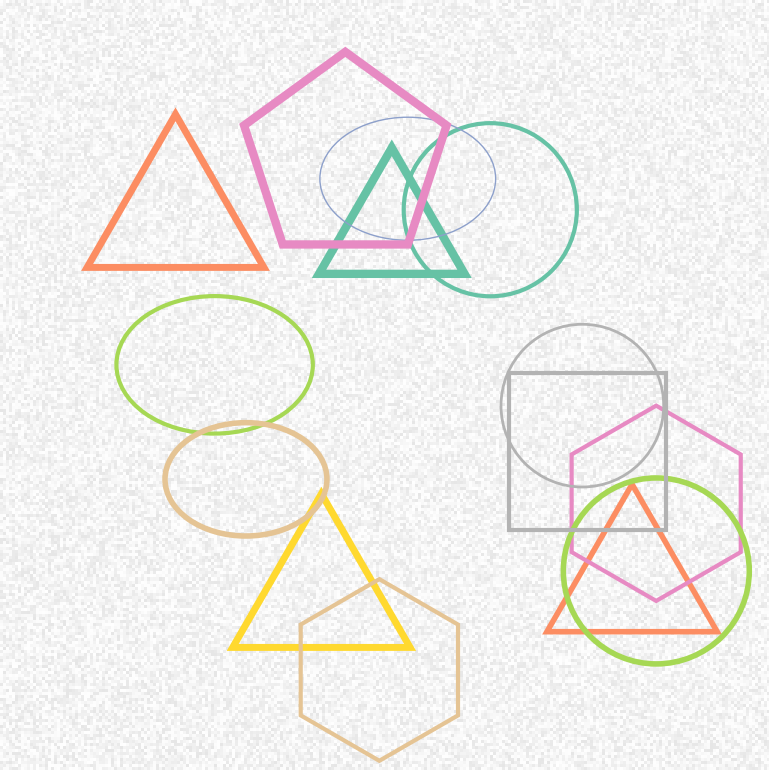[{"shape": "triangle", "thickness": 3, "radius": 0.55, "center": [0.509, 0.699]}, {"shape": "circle", "thickness": 1.5, "radius": 0.56, "center": [0.637, 0.728]}, {"shape": "triangle", "thickness": 2, "radius": 0.64, "center": [0.821, 0.243]}, {"shape": "triangle", "thickness": 2.5, "radius": 0.66, "center": [0.228, 0.719]}, {"shape": "oval", "thickness": 0.5, "radius": 0.57, "center": [0.53, 0.768]}, {"shape": "pentagon", "thickness": 3, "radius": 0.69, "center": [0.448, 0.794]}, {"shape": "hexagon", "thickness": 1.5, "radius": 0.63, "center": [0.852, 0.346]}, {"shape": "circle", "thickness": 2, "radius": 0.6, "center": [0.852, 0.259]}, {"shape": "oval", "thickness": 1.5, "radius": 0.64, "center": [0.279, 0.526]}, {"shape": "triangle", "thickness": 2.5, "radius": 0.67, "center": [0.417, 0.226]}, {"shape": "hexagon", "thickness": 1.5, "radius": 0.59, "center": [0.493, 0.13]}, {"shape": "oval", "thickness": 2, "radius": 0.53, "center": [0.319, 0.377]}, {"shape": "square", "thickness": 1.5, "radius": 0.51, "center": [0.763, 0.414]}, {"shape": "circle", "thickness": 1, "radius": 0.53, "center": [0.756, 0.473]}]